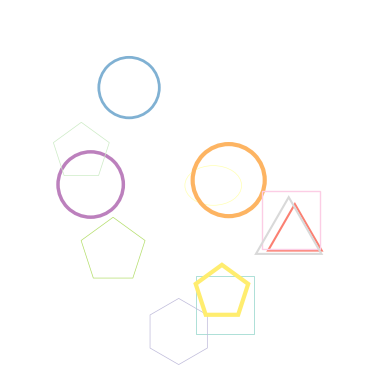[{"shape": "square", "thickness": 0.5, "radius": 0.37, "center": [0.585, 0.208]}, {"shape": "oval", "thickness": 0.5, "radius": 0.37, "center": [0.554, 0.518]}, {"shape": "hexagon", "thickness": 0.5, "radius": 0.43, "center": [0.464, 0.139]}, {"shape": "triangle", "thickness": 1.5, "radius": 0.4, "center": [0.766, 0.389]}, {"shape": "circle", "thickness": 2, "radius": 0.39, "center": [0.335, 0.772]}, {"shape": "circle", "thickness": 3, "radius": 0.47, "center": [0.594, 0.532]}, {"shape": "pentagon", "thickness": 0.5, "radius": 0.44, "center": [0.294, 0.348]}, {"shape": "square", "thickness": 1, "radius": 0.38, "center": [0.757, 0.428]}, {"shape": "triangle", "thickness": 1.5, "radius": 0.49, "center": [0.75, 0.39]}, {"shape": "circle", "thickness": 2.5, "radius": 0.42, "center": [0.236, 0.521]}, {"shape": "pentagon", "thickness": 0.5, "radius": 0.38, "center": [0.211, 0.606]}, {"shape": "pentagon", "thickness": 3, "radius": 0.36, "center": [0.576, 0.24]}]